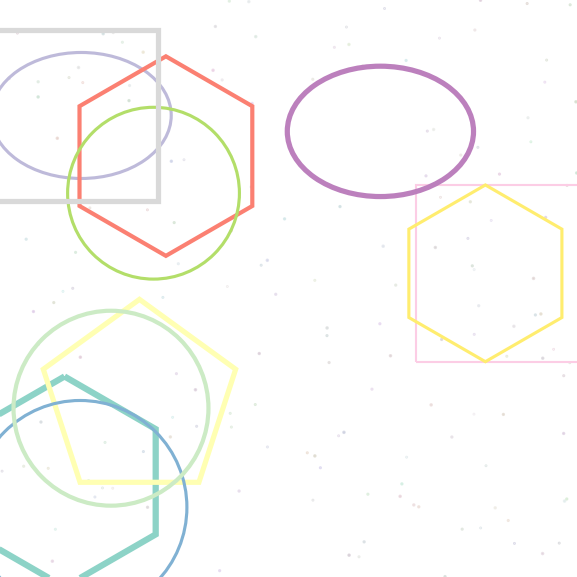[{"shape": "hexagon", "thickness": 3, "radius": 0.91, "center": [0.112, 0.165]}, {"shape": "pentagon", "thickness": 2.5, "radius": 0.88, "center": [0.242, 0.306]}, {"shape": "oval", "thickness": 1.5, "radius": 0.78, "center": [0.141, 0.799]}, {"shape": "hexagon", "thickness": 2, "radius": 0.86, "center": [0.287, 0.729]}, {"shape": "circle", "thickness": 1.5, "radius": 0.92, "center": [0.139, 0.121]}, {"shape": "circle", "thickness": 1.5, "radius": 0.74, "center": [0.266, 0.665]}, {"shape": "square", "thickness": 1, "radius": 0.76, "center": [0.873, 0.525]}, {"shape": "square", "thickness": 2.5, "radius": 0.74, "center": [0.125, 0.799]}, {"shape": "oval", "thickness": 2.5, "radius": 0.81, "center": [0.659, 0.772]}, {"shape": "circle", "thickness": 2, "radius": 0.84, "center": [0.192, 0.292]}, {"shape": "hexagon", "thickness": 1.5, "radius": 0.77, "center": [0.84, 0.526]}]